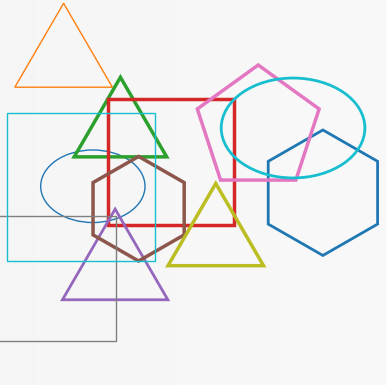[{"shape": "hexagon", "thickness": 2, "radius": 0.81, "center": [0.833, 0.499]}, {"shape": "oval", "thickness": 1, "radius": 0.67, "center": [0.24, 0.516]}, {"shape": "triangle", "thickness": 1, "radius": 0.73, "center": [0.164, 0.846]}, {"shape": "triangle", "thickness": 2.5, "radius": 0.69, "center": [0.311, 0.661]}, {"shape": "square", "thickness": 2.5, "radius": 0.82, "center": [0.442, 0.58]}, {"shape": "triangle", "thickness": 2, "radius": 0.79, "center": [0.297, 0.3]}, {"shape": "hexagon", "thickness": 2.5, "radius": 0.68, "center": [0.358, 0.458]}, {"shape": "pentagon", "thickness": 2.5, "radius": 0.83, "center": [0.666, 0.666]}, {"shape": "square", "thickness": 1, "radius": 0.82, "center": [0.136, 0.277]}, {"shape": "triangle", "thickness": 2.5, "radius": 0.71, "center": [0.557, 0.381]}, {"shape": "oval", "thickness": 2, "radius": 0.93, "center": [0.756, 0.668]}, {"shape": "square", "thickness": 1, "radius": 0.96, "center": [0.21, 0.515]}]